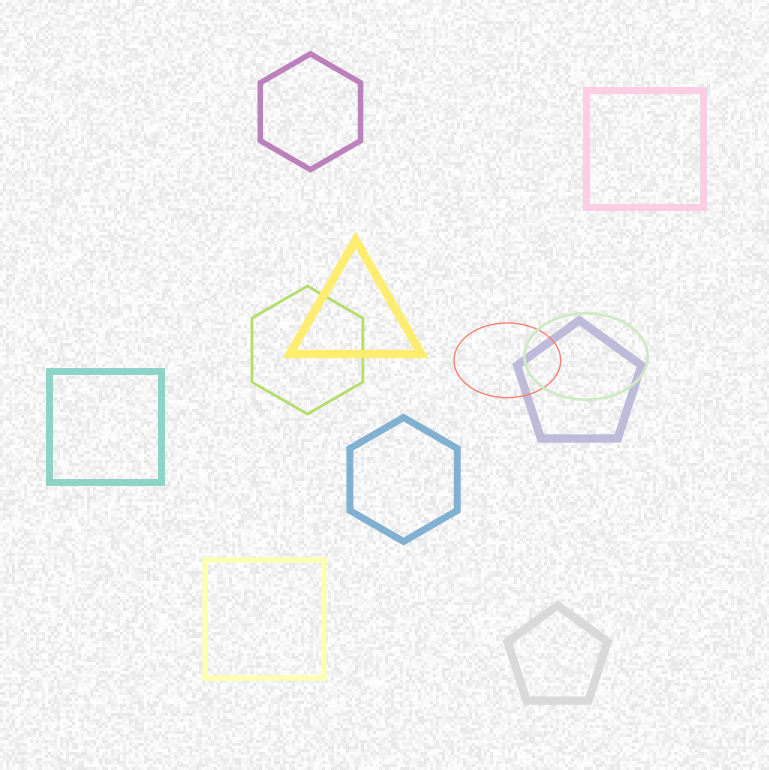[{"shape": "square", "thickness": 2.5, "radius": 0.36, "center": [0.136, 0.446]}, {"shape": "square", "thickness": 2, "radius": 0.38, "center": [0.344, 0.196]}, {"shape": "pentagon", "thickness": 3, "radius": 0.42, "center": [0.752, 0.499]}, {"shape": "oval", "thickness": 0.5, "radius": 0.35, "center": [0.659, 0.532]}, {"shape": "hexagon", "thickness": 2.5, "radius": 0.4, "center": [0.524, 0.377]}, {"shape": "hexagon", "thickness": 1, "radius": 0.42, "center": [0.399, 0.545]}, {"shape": "square", "thickness": 2.5, "radius": 0.38, "center": [0.836, 0.808]}, {"shape": "pentagon", "thickness": 3, "radius": 0.34, "center": [0.724, 0.145]}, {"shape": "hexagon", "thickness": 2, "radius": 0.38, "center": [0.403, 0.855]}, {"shape": "oval", "thickness": 1, "radius": 0.4, "center": [0.761, 0.537]}, {"shape": "triangle", "thickness": 3, "radius": 0.49, "center": [0.462, 0.59]}]